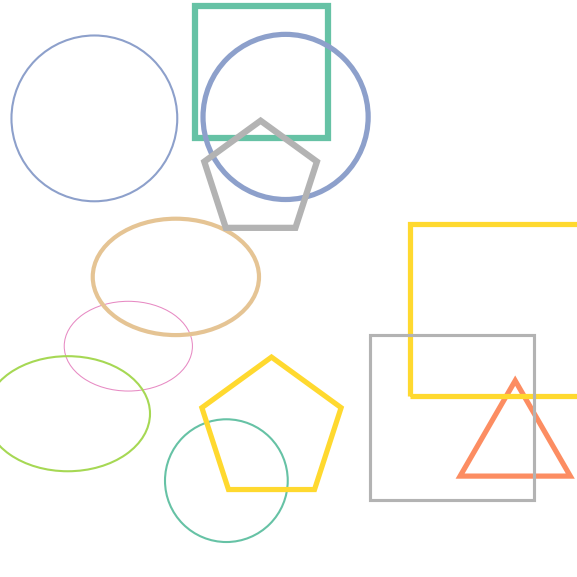[{"shape": "square", "thickness": 3, "radius": 0.57, "center": [0.453, 0.874]}, {"shape": "circle", "thickness": 1, "radius": 0.53, "center": [0.392, 0.167]}, {"shape": "triangle", "thickness": 2.5, "radius": 0.55, "center": [0.892, 0.23]}, {"shape": "circle", "thickness": 1, "radius": 0.72, "center": [0.163, 0.794]}, {"shape": "circle", "thickness": 2.5, "radius": 0.71, "center": [0.495, 0.797]}, {"shape": "oval", "thickness": 0.5, "radius": 0.55, "center": [0.222, 0.4]}, {"shape": "oval", "thickness": 1, "radius": 0.71, "center": [0.117, 0.283]}, {"shape": "square", "thickness": 2.5, "radius": 0.75, "center": [0.86, 0.462]}, {"shape": "pentagon", "thickness": 2.5, "radius": 0.63, "center": [0.47, 0.254]}, {"shape": "oval", "thickness": 2, "radius": 0.72, "center": [0.305, 0.52]}, {"shape": "pentagon", "thickness": 3, "radius": 0.51, "center": [0.451, 0.688]}, {"shape": "square", "thickness": 1.5, "radius": 0.71, "center": [0.783, 0.276]}]